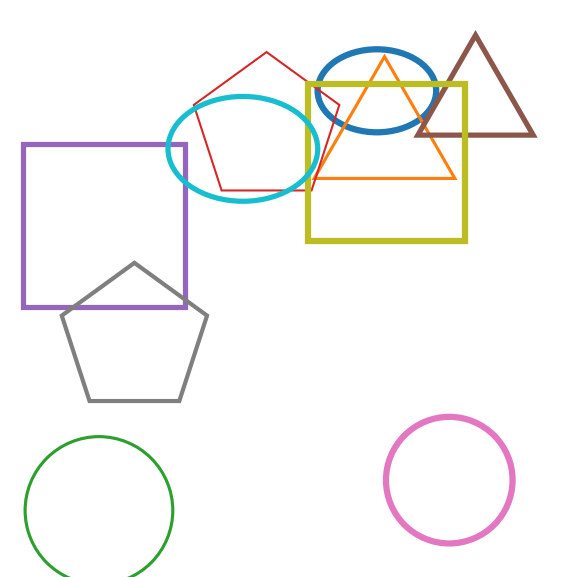[{"shape": "oval", "thickness": 3, "radius": 0.51, "center": [0.653, 0.842]}, {"shape": "triangle", "thickness": 1.5, "radius": 0.7, "center": [0.666, 0.76]}, {"shape": "circle", "thickness": 1.5, "radius": 0.64, "center": [0.171, 0.115]}, {"shape": "pentagon", "thickness": 1, "radius": 0.66, "center": [0.462, 0.777]}, {"shape": "square", "thickness": 2.5, "radius": 0.7, "center": [0.18, 0.609]}, {"shape": "triangle", "thickness": 2.5, "radius": 0.58, "center": [0.823, 0.823]}, {"shape": "circle", "thickness": 3, "radius": 0.55, "center": [0.778, 0.168]}, {"shape": "pentagon", "thickness": 2, "radius": 0.66, "center": [0.233, 0.412]}, {"shape": "square", "thickness": 3, "radius": 0.68, "center": [0.669, 0.718]}, {"shape": "oval", "thickness": 2.5, "radius": 0.65, "center": [0.421, 0.741]}]